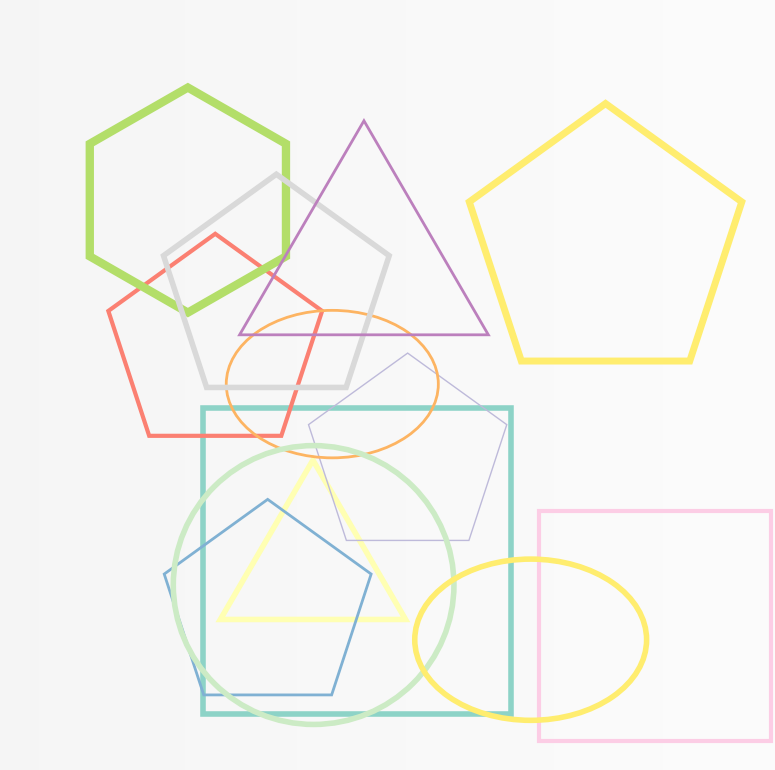[{"shape": "square", "thickness": 2, "radius": 0.99, "center": [0.461, 0.271]}, {"shape": "triangle", "thickness": 2, "radius": 0.69, "center": [0.404, 0.264]}, {"shape": "pentagon", "thickness": 0.5, "radius": 0.67, "center": [0.526, 0.407]}, {"shape": "pentagon", "thickness": 1.5, "radius": 0.73, "center": [0.278, 0.551]}, {"shape": "pentagon", "thickness": 1, "radius": 0.7, "center": [0.345, 0.211]}, {"shape": "oval", "thickness": 1, "radius": 0.68, "center": [0.429, 0.501]}, {"shape": "hexagon", "thickness": 3, "radius": 0.73, "center": [0.242, 0.74]}, {"shape": "square", "thickness": 1.5, "radius": 0.75, "center": [0.845, 0.187]}, {"shape": "pentagon", "thickness": 2, "radius": 0.77, "center": [0.357, 0.621]}, {"shape": "triangle", "thickness": 1, "radius": 0.93, "center": [0.47, 0.658]}, {"shape": "circle", "thickness": 2, "radius": 0.91, "center": [0.405, 0.24]}, {"shape": "pentagon", "thickness": 2.5, "radius": 0.92, "center": [0.781, 0.681]}, {"shape": "oval", "thickness": 2, "radius": 0.75, "center": [0.685, 0.169]}]